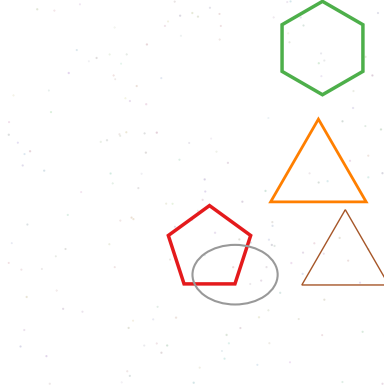[{"shape": "pentagon", "thickness": 2.5, "radius": 0.56, "center": [0.544, 0.354]}, {"shape": "hexagon", "thickness": 2.5, "radius": 0.61, "center": [0.838, 0.875]}, {"shape": "triangle", "thickness": 2, "radius": 0.72, "center": [0.827, 0.547]}, {"shape": "triangle", "thickness": 1, "radius": 0.65, "center": [0.897, 0.325]}, {"shape": "oval", "thickness": 1.5, "radius": 0.55, "center": [0.611, 0.287]}]